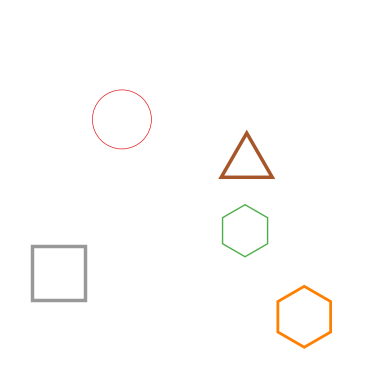[{"shape": "circle", "thickness": 0.5, "radius": 0.38, "center": [0.317, 0.69]}, {"shape": "hexagon", "thickness": 1, "radius": 0.34, "center": [0.637, 0.401]}, {"shape": "hexagon", "thickness": 2, "radius": 0.4, "center": [0.79, 0.177]}, {"shape": "triangle", "thickness": 2.5, "radius": 0.38, "center": [0.641, 0.578]}, {"shape": "square", "thickness": 2.5, "radius": 0.34, "center": [0.153, 0.291]}]